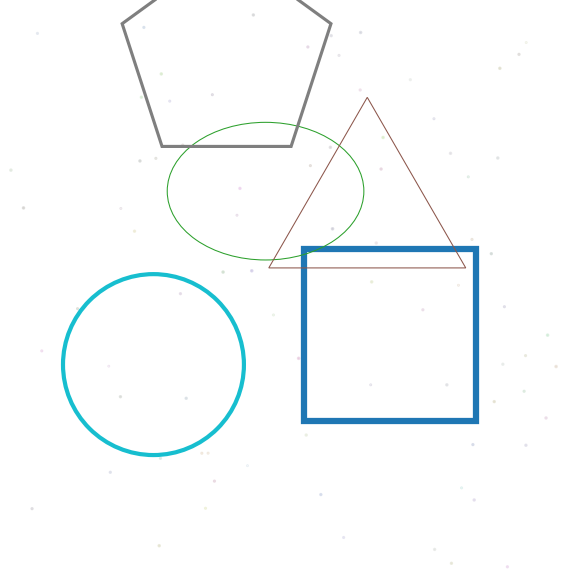[{"shape": "square", "thickness": 3, "radius": 0.75, "center": [0.676, 0.419]}, {"shape": "oval", "thickness": 0.5, "radius": 0.85, "center": [0.46, 0.668]}, {"shape": "triangle", "thickness": 0.5, "radius": 0.98, "center": [0.636, 0.634]}, {"shape": "pentagon", "thickness": 1.5, "radius": 0.95, "center": [0.392, 0.899]}, {"shape": "circle", "thickness": 2, "radius": 0.78, "center": [0.266, 0.368]}]